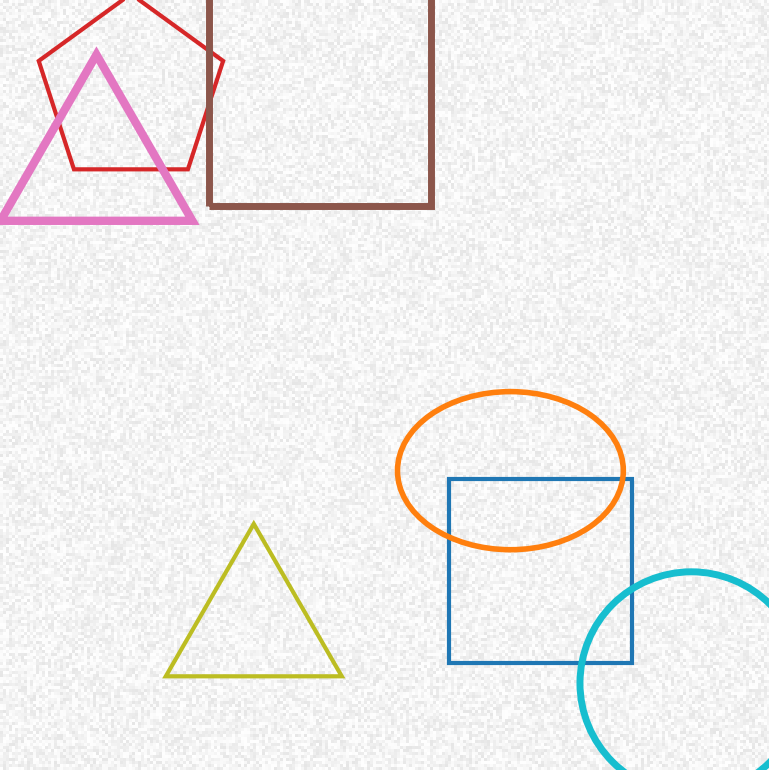[{"shape": "square", "thickness": 1.5, "radius": 0.6, "center": [0.702, 0.258]}, {"shape": "oval", "thickness": 2, "radius": 0.73, "center": [0.663, 0.389]}, {"shape": "pentagon", "thickness": 1.5, "radius": 0.63, "center": [0.17, 0.882]}, {"shape": "square", "thickness": 2.5, "radius": 0.72, "center": [0.416, 0.877]}, {"shape": "triangle", "thickness": 3, "radius": 0.72, "center": [0.125, 0.785]}, {"shape": "triangle", "thickness": 1.5, "radius": 0.66, "center": [0.33, 0.188]}, {"shape": "circle", "thickness": 2.5, "radius": 0.72, "center": [0.898, 0.113]}]